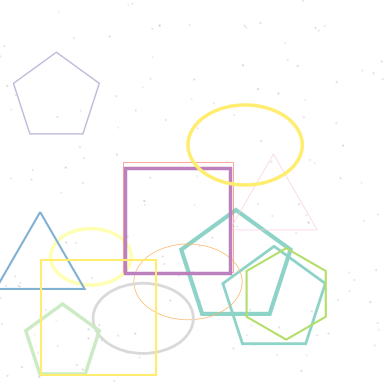[{"shape": "pentagon", "thickness": 3, "radius": 0.75, "center": [0.613, 0.305]}, {"shape": "pentagon", "thickness": 2, "radius": 0.7, "center": [0.712, 0.22]}, {"shape": "oval", "thickness": 2.5, "radius": 0.52, "center": [0.236, 0.333]}, {"shape": "pentagon", "thickness": 1, "radius": 0.59, "center": [0.146, 0.747]}, {"shape": "square", "thickness": 0.5, "radius": 0.71, "center": [0.461, 0.436]}, {"shape": "triangle", "thickness": 1.5, "radius": 0.67, "center": [0.104, 0.316]}, {"shape": "oval", "thickness": 0.5, "radius": 0.7, "center": [0.488, 0.268]}, {"shape": "hexagon", "thickness": 1.5, "radius": 0.59, "center": [0.743, 0.237]}, {"shape": "triangle", "thickness": 0.5, "radius": 0.66, "center": [0.71, 0.469]}, {"shape": "oval", "thickness": 2, "radius": 0.65, "center": [0.372, 0.173]}, {"shape": "square", "thickness": 2.5, "radius": 0.68, "center": [0.461, 0.427]}, {"shape": "pentagon", "thickness": 2.5, "radius": 0.5, "center": [0.162, 0.11]}, {"shape": "square", "thickness": 1.5, "radius": 0.75, "center": [0.257, 0.175]}, {"shape": "oval", "thickness": 2.5, "radius": 0.74, "center": [0.637, 0.623]}]